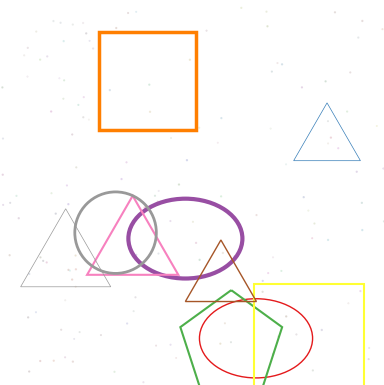[{"shape": "oval", "thickness": 1, "radius": 0.73, "center": [0.665, 0.121]}, {"shape": "triangle", "thickness": 0.5, "radius": 0.5, "center": [0.849, 0.633]}, {"shape": "pentagon", "thickness": 1.5, "radius": 0.7, "center": [0.601, 0.107]}, {"shape": "oval", "thickness": 3, "radius": 0.74, "center": [0.482, 0.38]}, {"shape": "square", "thickness": 2.5, "radius": 0.63, "center": [0.382, 0.789]}, {"shape": "square", "thickness": 1.5, "radius": 0.72, "center": [0.803, 0.12]}, {"shape": "triangle", "thickness": 1, "radius": 0.53, "center": [0.574, 0.27]}, {"shape": "triangle", "thickness": 1.5, "radius": 0.68, "center": [0.345, 0.355]}, {"shape": "circle", "thickness": 2, "radius": 0.53, "center": [0.3, 0.396]}, {"shape": "triangle", "thickness": 0.5, "radius": 0.68, "center": [0.171, 0.323]}]